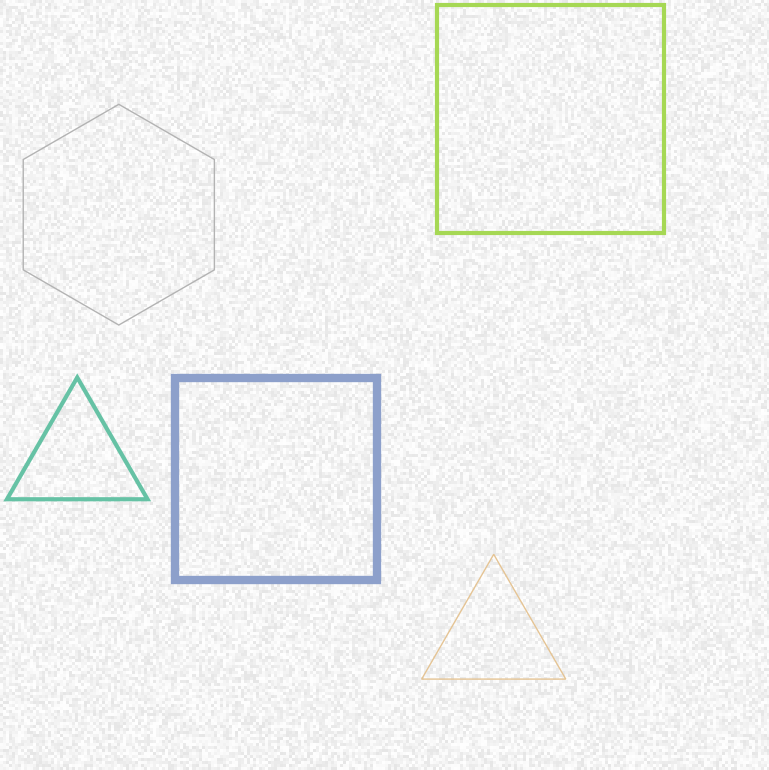[{"shape": "triangle", "thickness": 1.5, "radius": 0.53, "center": [0.1, 0.404]}, {"shape": "square", "thickness": 3, "radius": 0.65, "center": [0.358, 0.378]}, {"shape": "square", "thickness": 1.5, "radius": 0.74, "center": [0.715, 0.845]}, {"shape": "triangle", "thickness": 0.5, "radius": 0.54, "center": [0.641, 0.172]}, {"shape": "hexagon", "thickness": 0.5, "radius": 0.72, "center": [0.154, 0.721]}]